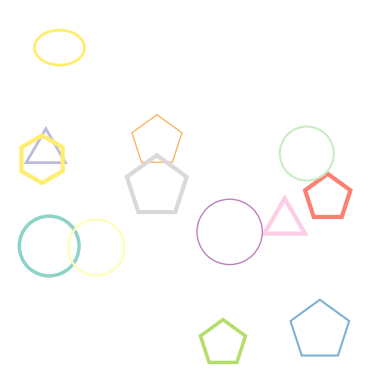[{"shape": "circle", "thickness": 2.5, "radius": 0.39, "center": [0.128, 0.361]}, {"shape": "circle", "thickness": 1.5, "radius": 0.37, "center": [0.25, 0.357]}, {"shape": "triangle", "thickness": 2, "radius": 0.29, "center": [0.119, 0.607]}, {"shape": "pentagon", "thickness": 3, "radius": 0.31, "center": [0.851, 0.487]}, {"shape": "pentagon", "thickness": 1.5, "radius": 0.4, "center": [0.831, 0.141]}, {"shape": "pentagon", "thickness": 1, "radius": 0.34, "center": [0.408, 0.634]}, {"shape": "pentagon", "thickness": 2.5, "radius": 0.31, "center": [0.579, 0.108]}, {"shape": "triangle", "thickness": 3, "radius": 0.3, "center": [0.739, 0.424]}, {"shape": "pentagon", "thickness": 3, "radius": 0.41, "center": [0.407, 0.515]}, {"shape": "circle", "thickness": 1, "radius": 0.42, "center": [0.596, 0.398]}, {"shape": "circle", "thickness": 1.5, "radius": 0.35, "center": [0.797, 0.601]}, {"shape": "hexagon", "thickness": 3, "radius": 0.31, "center": [0.109, 0.586]}, {"shape": "oval", "thickness": 2, "radius": 0.32, "center": [0.155, 0.876]}]